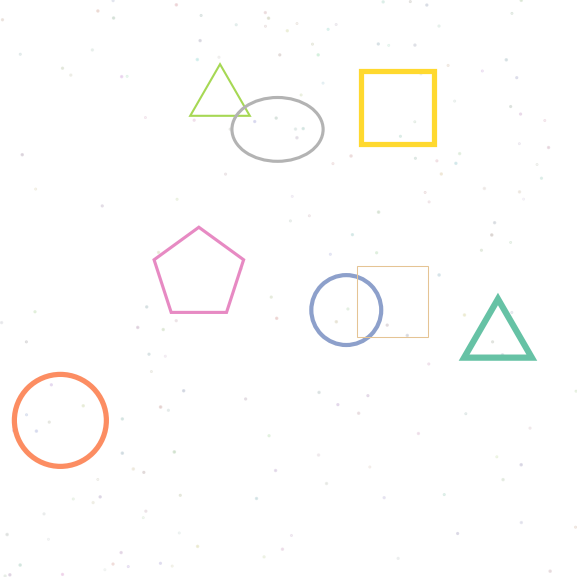[{"shape": "triangle", "thickness": 3, "radius": 0.34, "center": [0.862, 0.414]}, {"shape": "circle", "thickness": 2.5, "radius": 0.4, "center": [0.105, 0.271]}, {"shape": "circle", "thickness": 2, "radius": 0.3, "center": [0.6, 0.462]}, {"shape": "pentagon", "thickness": 1.5, "radius": 0.41, "center": [0.344, 0.524]}, {"shape": "triangle", "thickness": 1, "radius": 0.3, "center": [0.381, 0.828]}, {"shape": "square", "thickness": 2.5, "radius": 0.31, "center": [0.688, 0.813]}, {"shape": "square", "thickness": 0.5, "radius": 0.31, "center": [0.68, 0.477]}, {"shape": "oval", "thickness": 1.5, "radius": 0.39, "center": [0.481, 0.775]}]